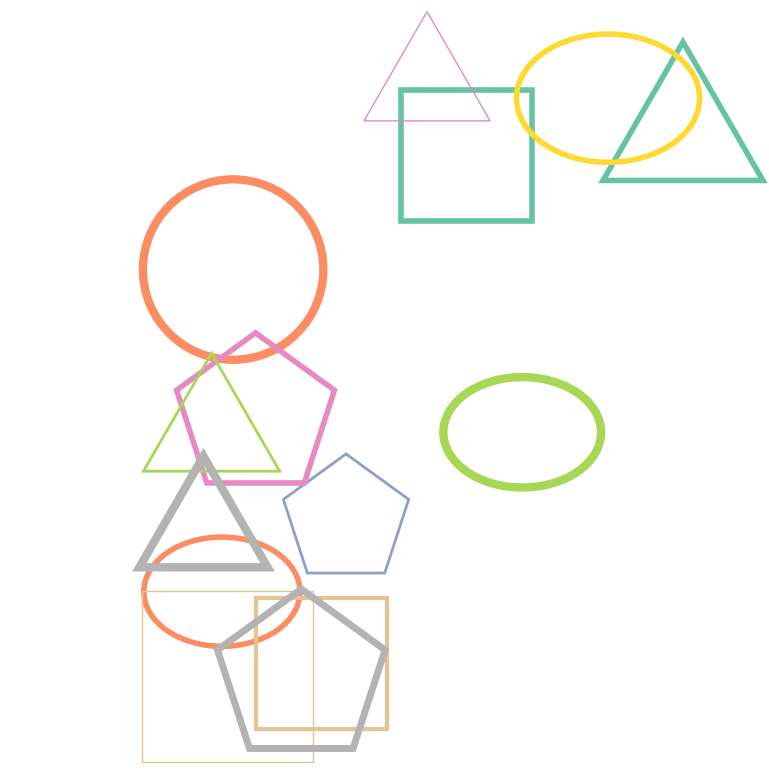[{"shape": "triangle", "thickness": 2, "radius": 0.6, "center": [0.887, 0.826]}, {"shape": "square", "thickness": 2, "radius": 0.43, "center": [0.605, 0.798]}, {"shape": "oval", "thickness": 2, "radius": 0.51, "center": [0.288, 0.232]}, {"shape": "circle", "thickness": 3, "radius": 0.59, "center": [0.303, 0.65]}, {"shape": "pentagon", "thickness": 1, "radius": 0.43, "center": [0.449, 0.325]}, {"shape": "pentagon", "thickness": 2, "radius": 0.54, "center": [0.332, 0.46]}, {"shape": "triangle", "thickness": 0.5, "radius": 0.47, "center": [0.555, 0.89]}, {"shape": "triangle", "thickness": 1, "radius": 0.51, "center": [0.275, 0.439]}, {"shape": "oval", "thickness": 3, "radius": 0.51, "center": [0.678, 0.439]}, {"shape": "oval", "thickness": 2, "radius": 0.59, "center": [0.79, 0.872]}, {"shape": "square", "thickness": 1.5, "radius": 0.42, "center": [0.417, 0.138]}, {"shape": "square", "thickness": 0.5, "radius": 0.56, "center": [0.295, 0.121]}, {"shape": "pentagon", "thickness": 2.5, "radius": 0.57, "center": [0.391, 0.121]}, {"shape": "triangle", "thickness": 3, "radius": 0.48, "center": [0.264, 0.311]}]